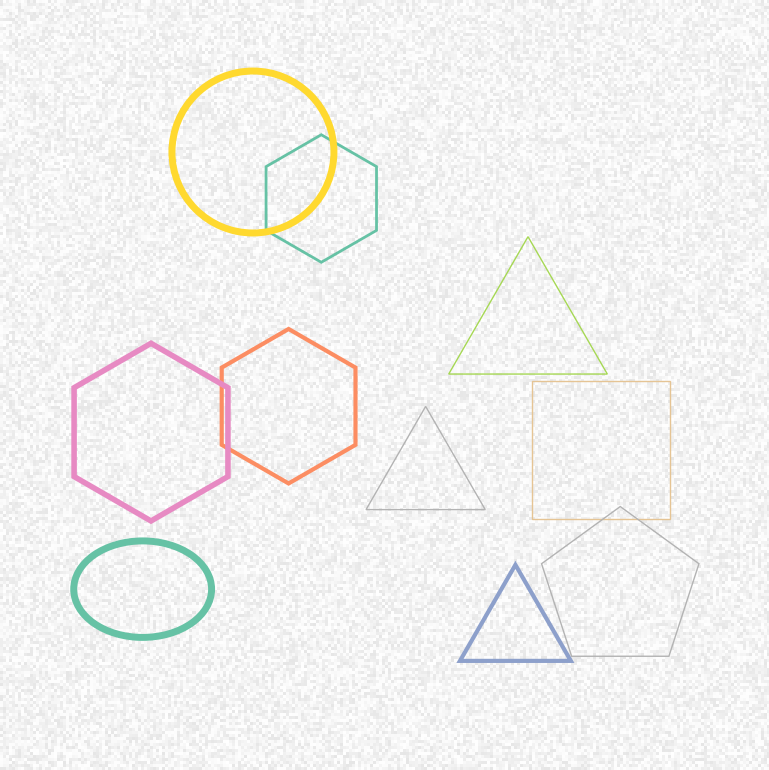[{"shape": "hexagon", "thickness": 1, "radius": 0.41, "center": [0.417, 0.742]}, {"shape": "oval", "thickness": 2.5, "radius": 0.45, "center": [0.185, 0.235]}, {"shape": "hexagon", "thickness": 1.5, "radius": 0.5, "center": [0.375, 0.472]}, {"shape": "triangle", "thickness": 1.5, "radius": 0.42, "center": [0.669, 0.183]}, {"shape": "hexagon", "thickness": 2, "radius": 0.58, "center": [0.196, 0.439]}, {"shape": "triangle", "thickness": 0.5, "radius": 0.59, "center": [0.686, 0.574]}, {"shape": "circle", "thickness": 2.5, "radius": 0.53, "center": [0.328, 0.803]}, {"shape": "square", "thickness": 0.5, "radius": 0.45, "center": [0.781, 0.415]}, {"shape": "pentagon", "thickness": 0.5, "radius": 0.54, "center": [0.806, 0.235]}, {"shape": "triangle", "thickness": 0.5, "radius": 0.45, "center": [0.553, 0.383]}]